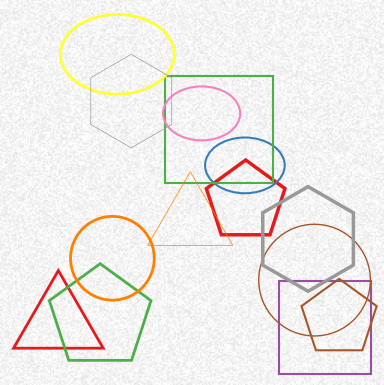[{"shape": "pentagon", "thickness": 2.5, "radius": 0.54, "center": [0.638, 0.477]}, {"shape": "triangle", "thickness": 2, "radius": 0.67, "center": [0.152, 0.163]}, {"shape": "oval", "thickness": 1.5, "radius": 0.52, "center": [0.636, 0.57]}, {"shape": "square", "thickness": 1.5, "radius": 0.7, "center": [0.569, 0.663]}, {"shape": "pentagon", "thickness": 2, "radius": 0.69, "center": [0.26, 0.176]}, {"shape": "square", "thickness": 1.5, "radius": 0.6, "center": [0.844, 0.149]}, {"shape": "circle", "thickness": 2, "radius": 0.54, "center": [0.292, 0.329]}, {"shape": "triangle", "thickness": 0.5, "radius": 0.64, "center": [0.494, 0.427]}, {"shape": "oval", "thickness": 2, "radius": 0.74, "center": [0.305, 0.859]}, {"shape": "circle", "thickness": 1, "radius": 0.73, "center": [0.817, 0.272]}, {"shape": "pentagon", "thickness": 1.5, "radius": 0.51, "center": [0.881, 0.173]}, {"shape": "oval", "thickness": 1.5, "radius": 0.5, "center": [0.524, 0.705]}, {"shape": "hexagon", "thickness": 2.5, "radius": 0.68, "center": [0.8, 0.379]}, {"shape": "hexagon", "thickness": 0.5, "radius": 0.61, "center": [0.341, 0.737]}]